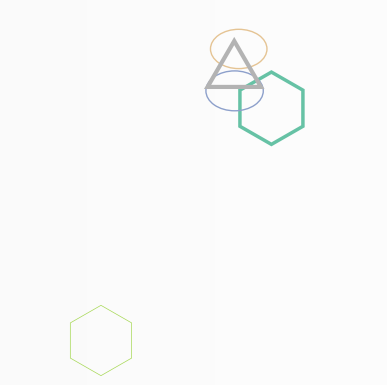[{"shape": "hexagon", "thickness": 2.5, "radius": 0.47, "center": [0.7, 0.719]}, {"shape": "oval", "thickness": 1, "radius": 0.37, "center": [0.605, 0.764]}, {"shape": "hexagon", "thickness": 0.5, "radius": 0.46, "center": [0.261, 0.116]}, {"shape": "oval", "thickness": 1, "radius": 0.36, "center": [0.616, 0.873]}, {"shape": "triangle", "thickness": 3, "radius": 0.4, "center": [0.604, 0.814]}]